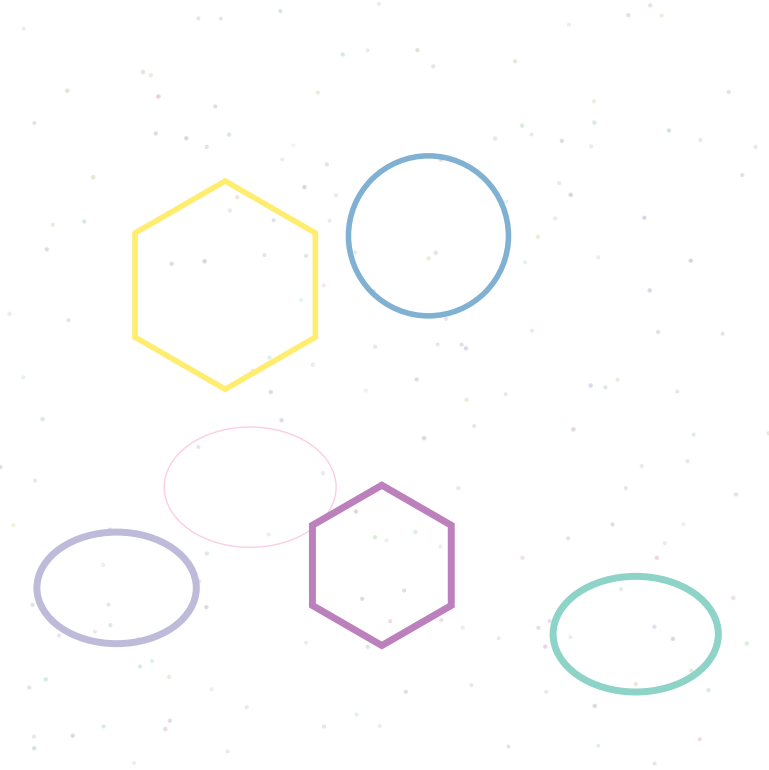[{"shape": "oval", "thickness": 2.5, "radius": 0.54, "center": [0.826, 0.176]}, {"shape": "oval", "thickness": 2.5, "radius": 0.52, "center": [0.151, 0.237]}, {"shape": "circle", "thickness": 2, "radius": 0.52, "center": [0.556, 0.694]}, {"shape": "oval", "thickness": 0.5, "radius": 0.56, "center": [0.325, 0.367]}, {"shape": "hexagon", "thickness": 2.5, "radius": 0.52, "center": [0.496, 0.266]}, {"shape": "hexagon", "thickness": 2, "radius": 0.68, "center": [0.292, 0.63]}]